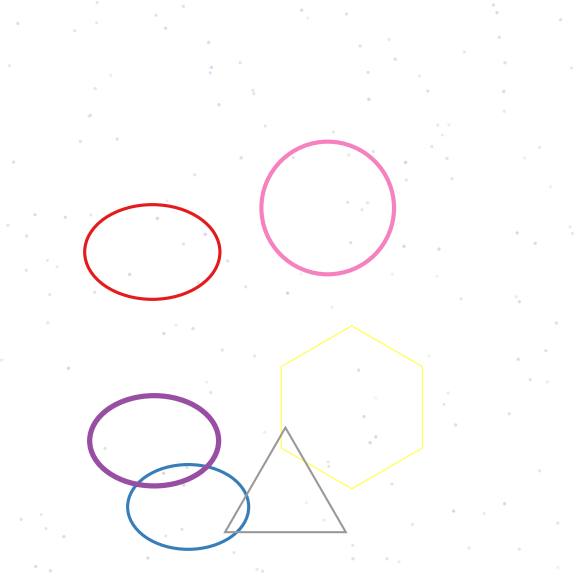[{"shape": "oval", "thickness": 1.5, "radius": 0.59, "center": [0.264, 0.563]}, {"shape": "oval", "thickness": 1.5, "radius": 0.52, "center": [0.326, 0.121]}, {"shape": "oval", "thickness": 2.5, "radius": 0.56, "center": [0.267, 0.236]}, {"shape": "hexagon", "thickness": 0.5, "radius": 0.71, "center": [0.609, 0.294]}, {"shape": "circle", "thickness": 2, "radius": 0.57, "center": [0.567, 0.639]}, {"shape": "triangle", "thickness": 1, "radius": 0.6, "center": [0.494, 0.138]}]